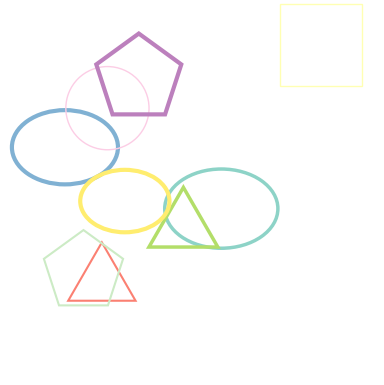[{"shape": "oval", "thickness": 2.5, "radius": 0.73, "center": [0.575, 0.458]}, {"shape": "square", "thickness": 1, "radius": 0.53, "center": [0.835, 0.882]}, {"shape": "triangle", "thickness": 1.5, "radius": 0.51, "center": [0.265, 0.269]}, {"shape": "oval", "thickness": 3, "radius": 0.69, "center": [0.169, 0.618]}, {"shape": "triangle", "thickness": 2.5, "radius": 0.52, "center": [0.476, 0.41]}, {"shape": "circle", "thickness": 1, "radius": 0.54, "center": [0.279, 0.719]}, {"shape": "pentagon", "thickness": 3, "radius": 0.58, "center": [0.361, 0.797]}, {"shape": "pentagon", "thickness": 1.5, "radius": 0.54, "center": [0.217, 0.294]}, {"shape": "oval", "thickness": 3, "radius": 0.58, "center": [0.324, 0.478]}]